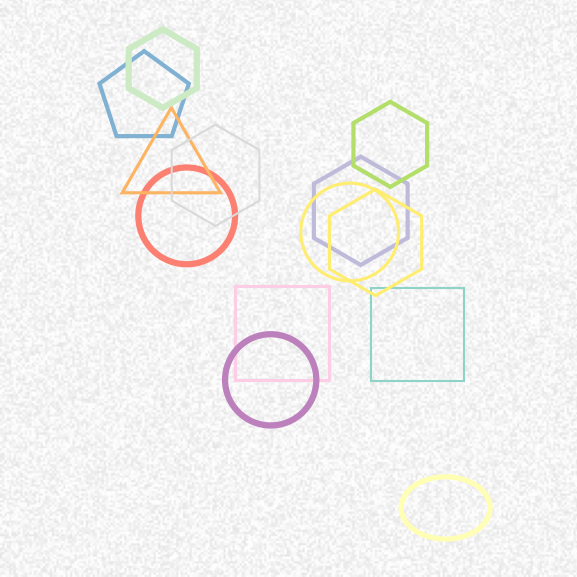[{"shape": "square", "thickness": 1, "radius": 0.4, "center": [0.723, 0.42]}, {"shape": "oval", "thickness": 2.5, "radius": 0.39, "center": [0.772, 0.12]}, {"shape": "hexagon", "thickness": 2, "radius": 0.47, "center": [0.625, 0.634]}, {"shape": "circle", "thickness": 3, "radius": 0.42, "center": [0.323, 0.625]}, {"shape": "pentagon", "thickness": 2, "radius": 0.41, "center": [0.25, 0.829]}, {"shape": "triangle", "thickness": 1.5, "radius": 0.49, "center": [0.297, 0.714]}, {"shape": "hexagon", "thickness": 2, "radius": 0.37, "center": [0.676, 0.749]}, {"shape": "square", "thickness": 1.5, "radius": 0.4, "center": [0.488, 0.422]}, {"shape": "hexagon", "thickness": 1, "radius": 0.44, "center": [0.373, 0.696]}, {"shape": "circle", "thickness": 3, "radius": 0.39, "center": [0.469, 0.341]}, {"shape": "hexagon", "thickness": 3, "radius": 0.34, "center": [0.282, 0.88]}, {"shape": "hexagon", "thickness": 1.5, "radius": 0.46, "center": [0.65, 0.579]}, {"shape": "circle", "thickness": 1.5, "radius": 0.42, "center": [0.606, 0.597]}]